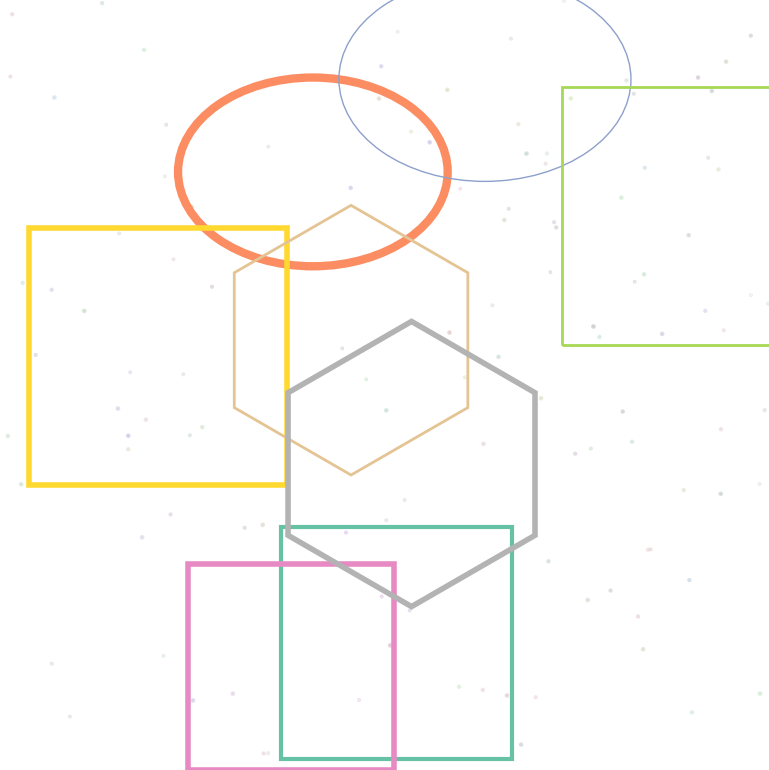[{"shape": "square", "thickness": 1.5, "radius": 0.75, "center": [0.515, 0.165]}, {"shape": "oval", "thickness": 3, "radius": 0.88, "center": [0.406, 0.777]}, {"shape": "oval", "thickness": 0.5, "radius": 0.95, "center": [0.63, 0.897]}, {"shape": "square", "thickness": 2, "radius": 0.67, "center": [0.378, 0.133]}, {"shape": "square", "thickness": 1, "radius": 0.84, "center": [0.897, 0.719]}, {"shape": "square", "thickness": 2, "radius": 0.84, "center": [0.205, 0.537]}, {"shape": "hexagon", "thickness": 1, "radius": 0.88, "center": [0.456, 0.558]}, {"shape": "hexagon", "thickness": 2, "radius": 0.93, "center": [0.534, 0.397]}]